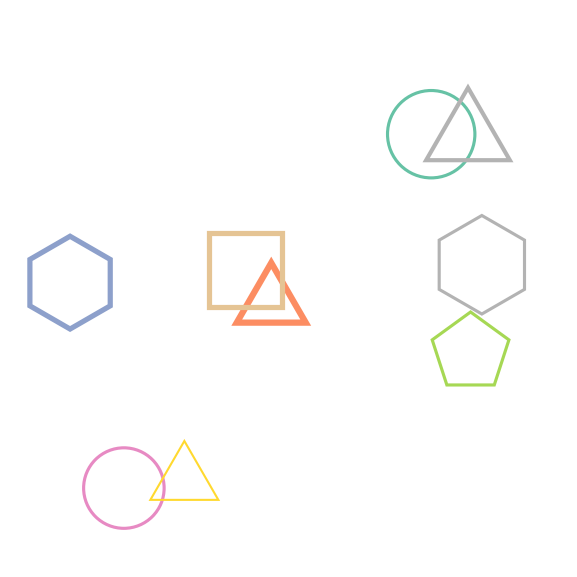[{"shape": "circle", "thickness": 1.5, "radius": 0.38, "center": [0.747, 0.767]}, {"shape": "triangle", "thickness": 3, "radius": 0.34, "center": [0.47, 0.475]}, {"shape": "hexagon", "thickness": 2.5, "radius": 0.4, "center": [0.121, 0.51]}, {"shape": "circle", "thickness": 1.5, "radius": 0.35, "center": [0.214, 0.154]}, {"shape": "pentagon", "thickness": 1.5, "radius": 0.35, "center": [0.815, 0.389]}, {"shape": "triangle", "thickness": 1, "radius": 0.34, "center": [0.319, 0.168]}, {"shape": "square", "thickness": 2.5, "radius": 0.32, "center": [0.425, 0.531]}, {"shape": "hexagon", "thickness": 1.5, "radius": 0.43, "center": [0.834, 0.541]}, {"shape": "triangle", "thickness": 2, "radius": 0.42, "center": [0.81, 0.764]}]